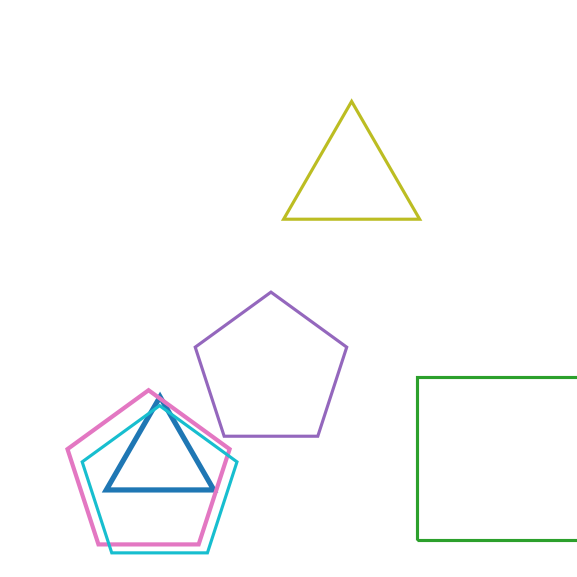[{"shape": "triangle", "thickness": 2.5, "radius": 0.54, "center": [0.277, 0.205]}, {"shape": "square", "thickness": 1.5, "radius": 0.7, "center": [0.863, 0.205]}, {"shape": "pentagon", "thickness": 1.5, "radius": 0.69, "center": [0.469, 0.355]}, {"shape": "pentagon", "thickness": 2, "radius": 0.74, "center": [0.257, 0.176]}, {"shape": "triangle", "thickness": 1.5, "radius": 0.68, "center": [0.609, 0.688]}, {"shape": "pentagon", "thickness": 1.5, "radius": 0.7, "center": [0.276, 0.156]}]